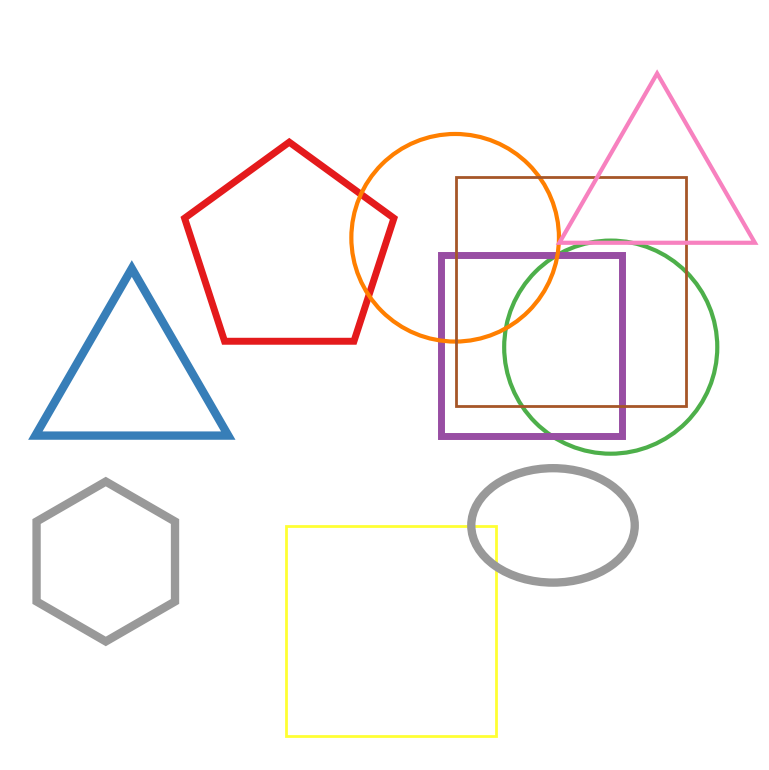[{"shape": "pentagon", "thickness": 2.5, "radius": 0.71, "center": [0.376, 0.672]}, {"shape": "triangle", "thickness": 3, "radius": 0.72, "center": [0.171, 0.507]}, {"shape": "circle", "thickness": 1.5, "radius": 0.69, "center": [0.793, 0.549]}, {"shape": "square", "thickness": 2.5, "radius": 0.59, "center": [0.69, 0.551]}, {"shape": "circle", "thickness": 1.5, "radius": 0.67, "center": [0.591, 0.691]}, {"shape": "square", "thickness": 1, "radius": 0.68, "center": [0.507, 0.18]}, {"shape": "square", "thickness": 1, "radius": 0.75, "center": [0.741, 0.622]}, {"shape": "triangle", "thickness": 1.5, "radius": 0.73, "center": [0.853, 0.758]}, {"shape": "hexagon", "thickness": 3, "radius": 0.52, "center": [0.137, 0.271]}, {"shape": "oval", "thickness": 3, "radius": 0.53, "center": [0.718, 0.318]}]